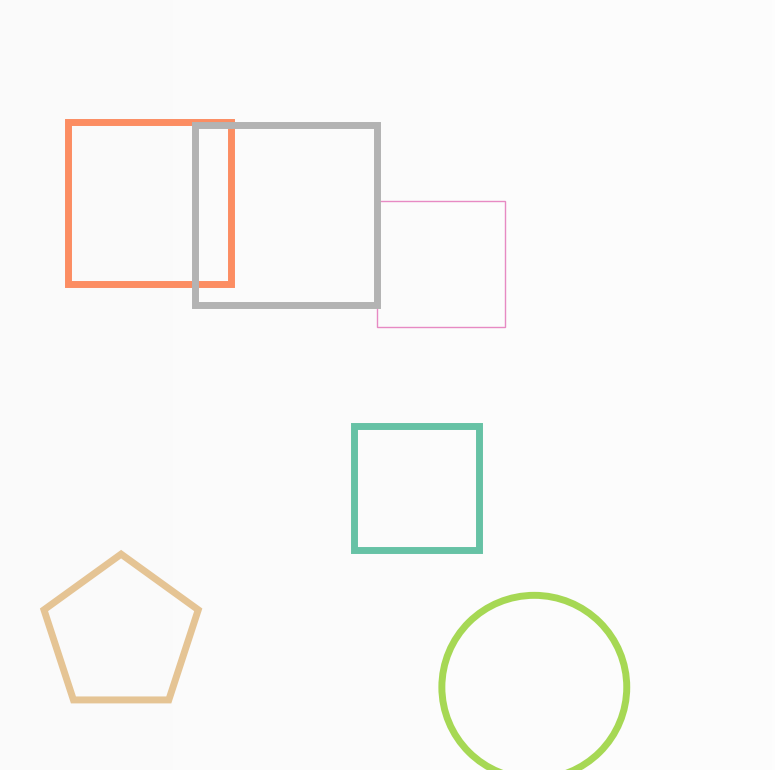[{"shape": "square", "thickness": 2.5, "radius": 0.4, "center": [0.538, 0.366]}, {"shape": "square", "thickness": 2.5, "radius": 0.52, "center": [0.193, 0.736]}, {"shape": "square", "thickness": 0.5, "radius": 0.41, "center": [0.569, 0.657]}, {"shape": "circle", "thickness": 2.5, "radius": 0.6, "center": [0.689, 0.108]}, {"shape": "pentagon", "thickness": 2.5, "radius": 0.52, "center": [0.156, 0.176]}, {"shape": "square", "thickness": 2.5, "radius": 0.59, "center": [0.369, 0.721]}]